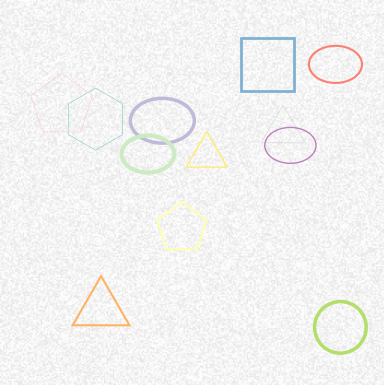[{"shape": "hexagon", "thickness": 0.5, "radius": 0.4, "center": [0.248, 0.69]}, {"shape": "pentagon", "thickness": 1.5, "radius": 0.34, "center": [0.472, 0.408]}, {"shape": "oval", "thickness": 2.5, "radius": 0.42, "center": [0.422, 0.686]}, {"shape": "oval", "thickness": 1.5, "radius": 0.34, "center": [0.871, 0.833]}, {"shape": "square", "thickness": 2, "radius": 0.34, "center": [0.694, 0.832]}, {"shape": "triangle", "thickness": 1.5, "radius": 0.43, "center": [0.263, 0.198]}, {"shape": "circle", "thickness": 2.5, "radius": 0.34, "center": [0.884, 0.15]}, {"shape": "pentagon", "thickness": 0.5, "radius": 0.42, "center": [0.16, 0.726]}, {"shape": "triangle", "thickness": 0.5, "radius": 0.33, "center": [0.735, 0.662]}, {"shape": "oval", "thickness": 1, "radius": 0.33, "center": [0.754, 0.622]}, {"shape": "oval", "thickness": 3, "radius": 0.34, "center": [0.384, 0.6]}, {"shape": "triangle", "thickness": 1, "radius": 0.31, "center": [0.537, 0.597]}]